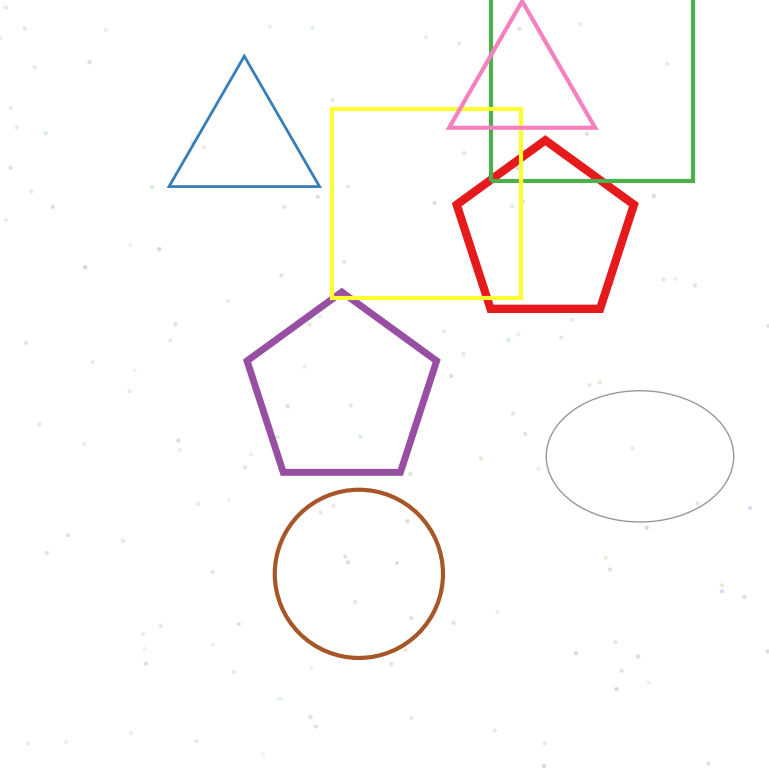[{"shape": "pentagon", "thickness": 3, "radius": 0.61, "center": [0.708, 0.697]}, {"shape": "triangle", "thickness": 1, "radius": 0.56, "center": [0.317, 0.814]}, {"shape": "square", "thickness": 1.5, "radius": 0.65, "center": [0.769, 0.895]}, {"shape": "pentagon", "thickness": 2.5, "radius": 0.65, "center": [0.444, 0.491]}, {"shape": "square", "thickness": 1.5, "radius": 0.61, "center": [0.554, 0.736]}, {"shape": "circle", "thickness": 1.5, "radius": 0.55, "center": [0.466, 0.255]}, {"shape": "triangle", "thickness": 1.5, "radius": 0.55, "center": [0.678, 0.889]}, {"shape": "oval", "thickness": 0.5, "radius": 0.61, "center": [0.831, 0.407]}]